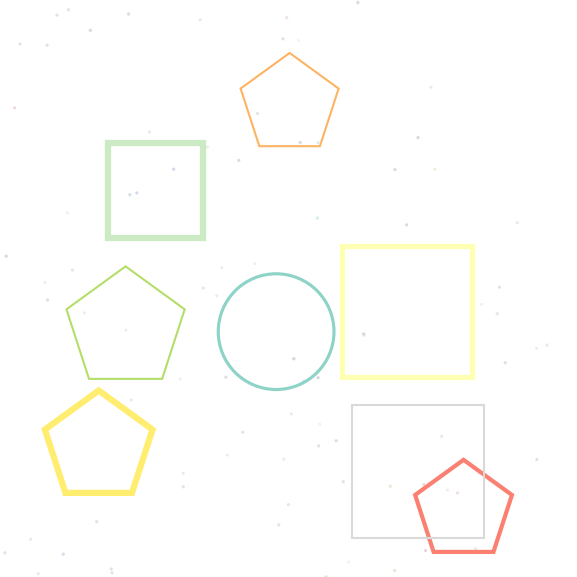[{"shape": "circle", "thickness": 1.5, "radius": 0.5, "center": [0.478, 0.425]}, {"shape": "square", "thickness": 2.5, "radius": 0.57, "center": [0.704, 0.46]}, {"shape": "pentagon", "thickness": 2, "radius": 0.44, "center": [0.803, 0.115]}, {"shape": "pentagon", "thickness": 1, "radius": 0.45, "center": [0.502, 0.818]}, {"shape": "pentagon", "thickness": 1, "radius": 0.54, "center": [0.217, 0.43]}, {"shape": "square", "thickness": 1, "radius": 0.57, "center": [0.724, 0.183]}, {"shape": "square", "thickness": 3, "radius": 0.41, "center": [0.27, 0.67]}, {"shape": "pentagon", "thickness": 3, "radius": 0.49, "center": [0.171, 0.225]}]